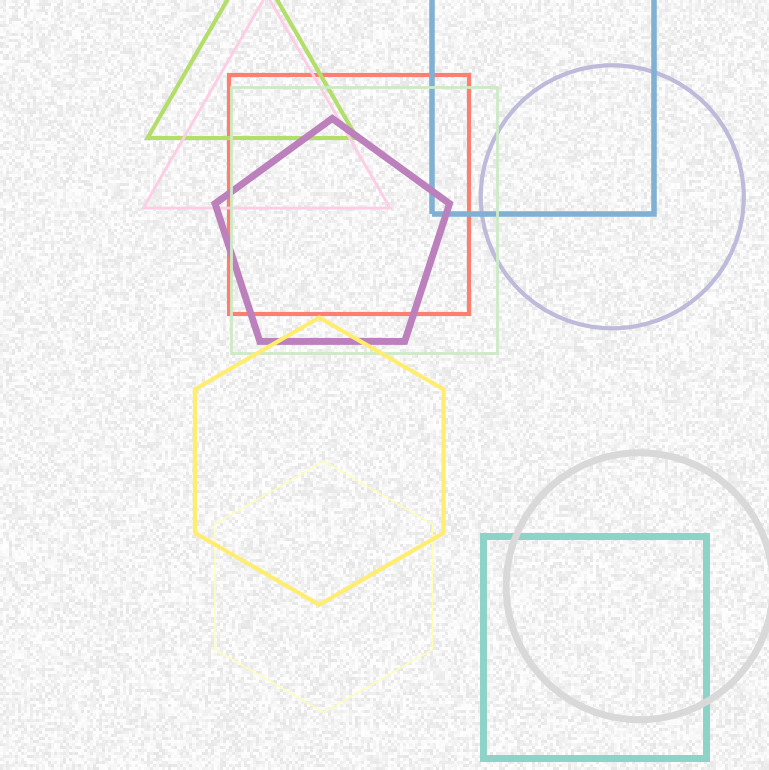[{"shape": "square", "thickness": 2.5, "radius": 0.72, "center": [0.772, 0.16]}, {"shape": "hexagon", "thickness": 0.5, "radius": 0.82, "center": [0.42, 0.238]}, {"shape": "circle", "thickness": 1.5, "radius": 0.85, "center": [0.795, 0.744]}, {"shape": "square", "thickness": 1.5, "radius": 0.78, "center": [0.453, 0.747]}, {"shape": "square", "thickness": 2, "radius": 0.72, "center": [0.705, 0.866]}, {"shape": "triangle", "thickness": 1.5, "radius": 0.79, "center": [0.328, 0.899]}, {"shape": "triangle", "thickness": 1, "radius": 0.93, "center": [0.346, 0.822]}, {"shape": "circle", "thickness": 2.5, "radius": 0.87, "center": [0.831, 0.239]}, {"shape": "pentagon", "thickness": 2.5, "radius": 0.8, "center": [0.432, 0.686]}, {"shape": "square", "thickness": 1, "radius": 0.86, "center": [0.473, 0.714]}, {"shape": "hexagon", "thickness": 1.5, "radius": 0.93, "center": [0.415, 0.401]}]